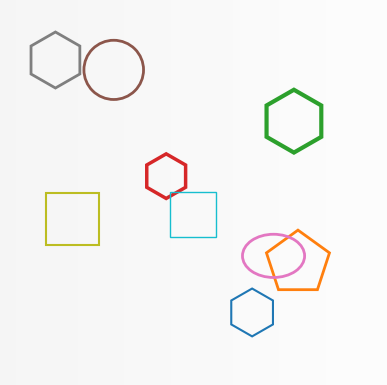[{"shape": "hexagon", "thickness": 1.5, "radius": 0.31, "center": [0.651, 0.188]}, {"shape": "pentagon", "thickness": 2, "radius": 0.43, "center": [0.769, 0.317]}, {"shape": "hexagon", "thickness": 3, "radius": 0.41, "center": [0.759, 0.685]}, {"shape": "hexagon", "thickness": 2.5, "radius": 0.29, "center": [0.429, 0.542]}, {"shape": "circle", "thickness": 2, "radius": 0.38, "center": [0.294, 0.818]}, {"shape": "oval", "thickness": 2, "radius": 0.4, "center": [0.706, 0.335]}, {"shape": "hexagon", "thickness": 2, "radius": 0.36, "center": [0.143, 0.844]}, {"shape": "square", "thickness": 1.5, "radius": 0.34, "center": [0.186, 0.431]}, {"shape": "square", "thickness": 1, "radius": 0.29, "center": [0.497, 0.443]}]